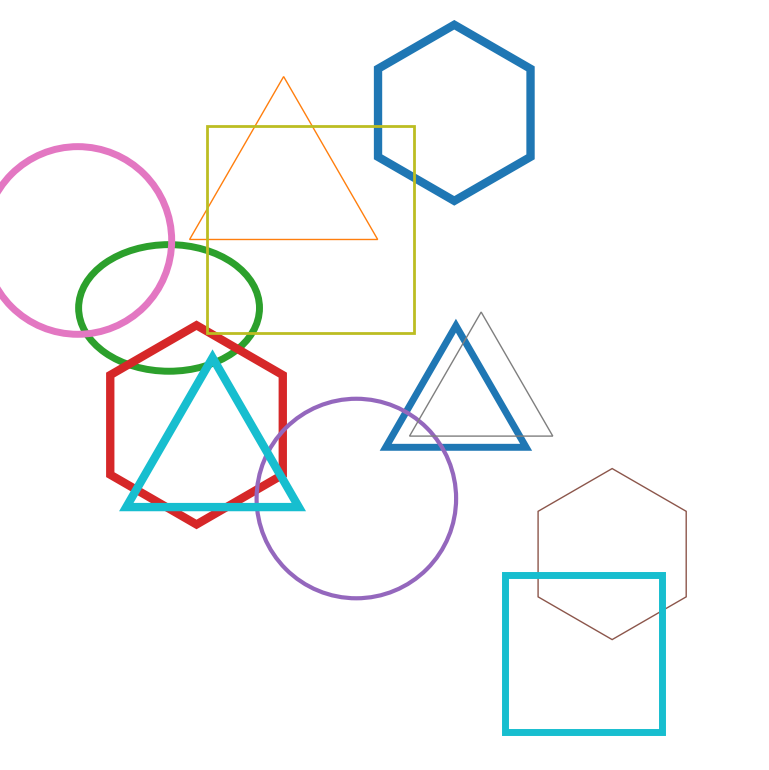[{"shape": "triangle", "thickness": 2.5, "radius": 0.53, "center": [0.592, 0.472]}, {"shape": "hexagon", "thickness": 3, "radius": 0.57, "center": [0.59, 0.853]}, {"shape": "triangle", "thickness": 0.5, "radius": 0.71, "center": [0.368, 0.76]}, {"shape": "oval", "thickness": 2.5, "radius": 0.59, "center": [0.22, 0.6]}, {"shape": "hexagon", "thickness": 3, "radius": 0.65, "center": [0.255, 0.448]}, {"shape": "circle", "thickness": 1.5, "radius": 0.65, "center": [0.463, 0.353]}, {"shape": "hexagon", "thickness": 0.5, "radius": 0.56, "center": [0.795, 0.28]}, {"shape": "circle", "thickness": 2.5, "radius": 0.61, "center": [0.101, 0.688]}, {"shape": "triangle", "thickness": 0.5, "radius": 0.54, "center": [0.625, 0.487]}, {"shape": "square", "thickness": 1, "radius": 0.67, "center": [0.403, 0.701]}, {"shape": "square", "thickness": 2.5, "radius": 0.51, "center": [0.758, 0.152]}, {"shape": "triangle", "thickness": 3, "radius": 0.65, "center": [0.276, 0.406]}]